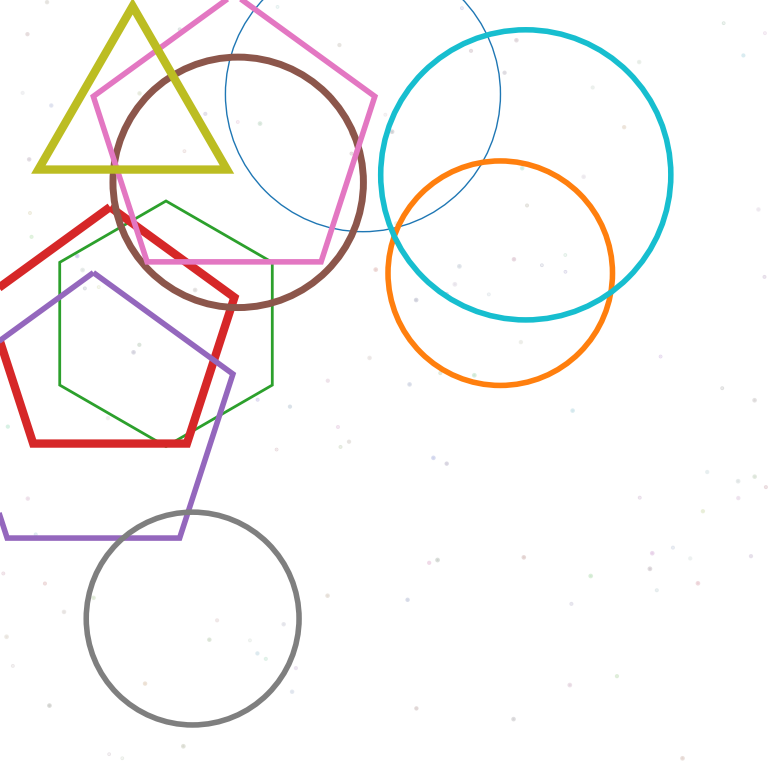[{"shape": "circle", "thickness": 0.5, "radius": 0.89, "center": [0.471, 0.878]}, {"shape": "circle", "thickness": 2, "radius": 0.73, "center": [0.65, 0.645]}, {"shape": "hexagon", "thickness": 1, "radius": 0.8, "center": [0.216, 0.58]}, {"shape": "pentagon", "thickness": 3, "radius": 0.85, "center": [0.143, 0.561]}, {"shape": "pentagon", "thickness": 2, "radius": 0.95, "center": [0.121, 0.455]}, {"shape": "circle", "thickness": 2.5, "radius": 0.81, "center": [0.309, 0.763]}, {"shape": "pentagon", "thickness": 2, "radius": 0.96, "center": [0.304, 0.815]}, {"shape": "circle", "thickness": 2, "radius": 0.69, "center": [0.25, 0.197]}, {"shape": "triangle", "thickness": 3, "radius": 0.71, "center": [0.172, 0.851]}, {"shape": "circle", "thickness": 2, "radius": 0.94, "center": [0.683, 0.773]}]